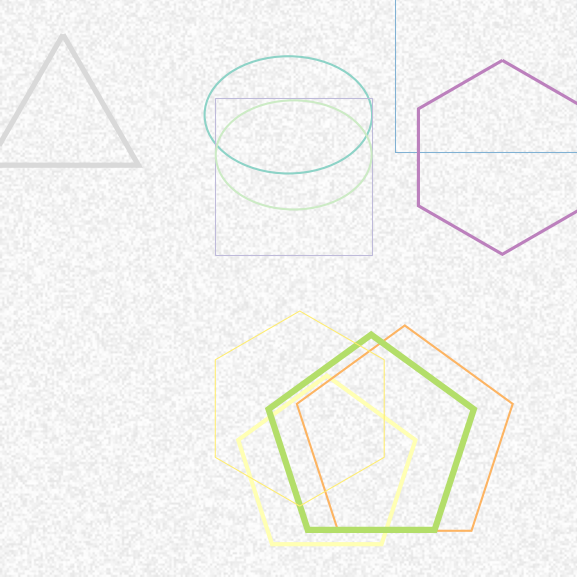[{"shape": "oval", "thickness": 1, "radius": 0.73, "center": [0.499, 0.8]}, {"shape": "pentagon", "thickness": 2, "radius": 0.81, "center": [0.566, 0.187]}, {"shape": "square", "thickness": 0.5, "radius": 0.68, "center": [0.509, 0.693]}, {"shape": "square", "thickness": 0.5, "radius": 0.79, "center": [0.841, 0.893]}, {"shape": "pentagon", "thickness": 1, "radius": 0.98, "center": [0.701, 0.239]}, {"shape": "pentagon", "thickness": 3, "radius": 0.93, "center": [0.643, 0.233]}, {"shape": "triangle", "thickness": 2.5, "radius": 0.75, "center": [0.109, 0.788]}, {"shape": "hexagon", "thickness": 1.5, "radius": 0.84, "center": [0.87, 0.727]}, {"shape": "oval", "thickness": 1, "radius": 0.67, "center": [0.509, 0.731]}, {"shape": "hexagon", "thickness": 0.5, "radius": 0.84, "center": [0.519, 0.292]}]